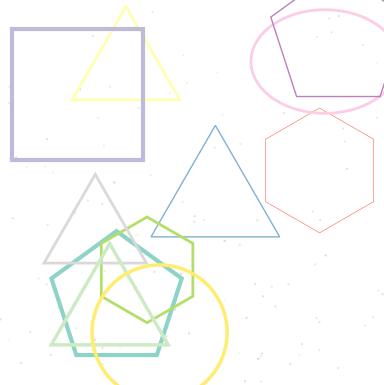[{"shape": "pentagon", "thickness": 3, "radius": 0.89, "center": [0.303, 0.222]}, {"shape": "triangle", "thickness": 2, "radius": 0.81, "center": [0.327, 0.822]}, {"shape": "square", "thickness": 3, "radius": 0.85, "center": [0.201, 0.754]}, {"shape": "hexagon", "thickness": 0.5, "radius": 0.81, "center": [0.83, 0.557]}, {"shape": "triangle", "thickness": 1, "radius": 0.96, "center": [0.559, 0.481]}, {"shape": "hexagon", "thickness": 2, "radius": 0.69, "center": [0.382, 0.299]}, {"shape": "oval", "thickness": 2, "radius": 0.96, "center": [0.844, 0.84]}, {"shape": "triangle", "thickness": 2, "radius": 0.77, "center": [0.247, 0.393]}, {"shape": "pentagon", "thickness": 1, "radius": 0.92, "center": [0.879, 0.899]}, {"shape": "triangle", "thickness": 2.5, "radius": 0.88, "center": [0.285, 0.192]}, {"shape": "circle", "thickness": 2.5, "radius": 0.88, "center": [0.415, 0.136]}]